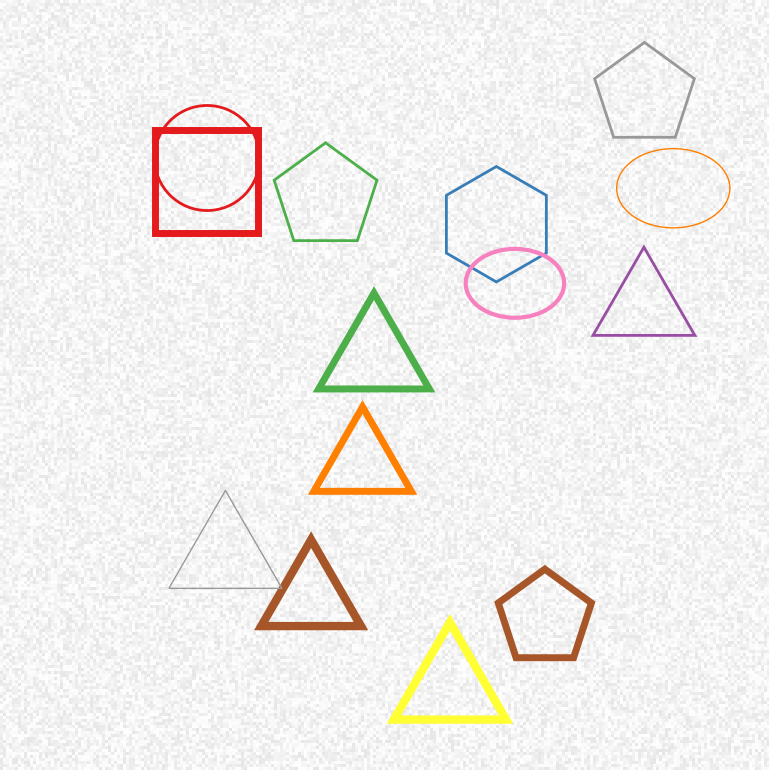[{"shape": "square", "thickness": 2.5, "radius": 0.33, "center": [0.268, 0.764]}, {"shape": "circle", "thickness": 1, "radius": 0.34, "center": [0.269, 0.795]}, {"shape": "hexagon", "thickness": 1, "radius": 0.37, "center": [0.645, 0.709]}, {"shape": "triangle", "thickness": 2.5, "radius": 0.42, "center": [0.486, 0.536]}, {"shape": "pentagon", "thickness": 1, "radius": 0.35, "center": [0.423, 0.744]}, {"shape": "triangle", "thickness": 1, "radius": 0.38, "center": [0.836, 0.603]}, {"shape": "triangle", "thickness": 2.5, "radius": 0.37, "center": [0.471, 0.398]}, {"shape": "oval", "thickness": 0.5, "radius": 0.37, "center": [0.874, 0.756]}, {"shape": "triangle", "thickness": 3, "radius": 0.42, "center": [0.584, 0.108]}, {"shape": "pentagon", "thickness": 2.5, "radius": 0.32, "center": [0.708, 0.197]}, {"shape": "triangle", "thickness": 3, "radius": 0.37, "center": [0.404, 0.224]}, {"shape": "oval", "thickness": 1.5, "radius": 0.32, "center": [0.669, 0.632]}, {"shape": "triangle", "thickness": 0.5, "radius": 0.42, "center": [0.293, 0.278]}, {"shape": "pentagon", "thickness": 1, "radius": 0.34, "center": [0.837, 0.877]}]